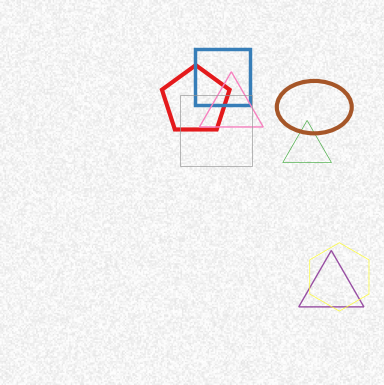[{"shape": "pentagon", "thickness": 3, "radius": 0.46, "center": [0.508, 0.738]}, {"shape": "square", "thickness": 2.5, "radius": 0.36, "center": [0.578, 0.8]}, {"shape": "triangle", "thickness": 0.5, "radius": 0.37, "center": [0.798, 0.614]}, {"shape": "triangle", "thickness": 1, "radius": 0.49, "center": [0.861, 0.252]}, {"shape": "hexagon", "thickness": 0.5, "radius": 0.44, "center": [0.881, 0.281]}, {"shape": "oval", "thickness": 3, "radius": 0.49, "center": [0.816, 0.722]}, {"shape": "triangle", "thickness": 1, "radius": 0.48, "center": [0.601, 0.718]}, {"shape": "square", "thickness": 0.5, "radius": 0.47, "center": [0.56, 0.661]}]